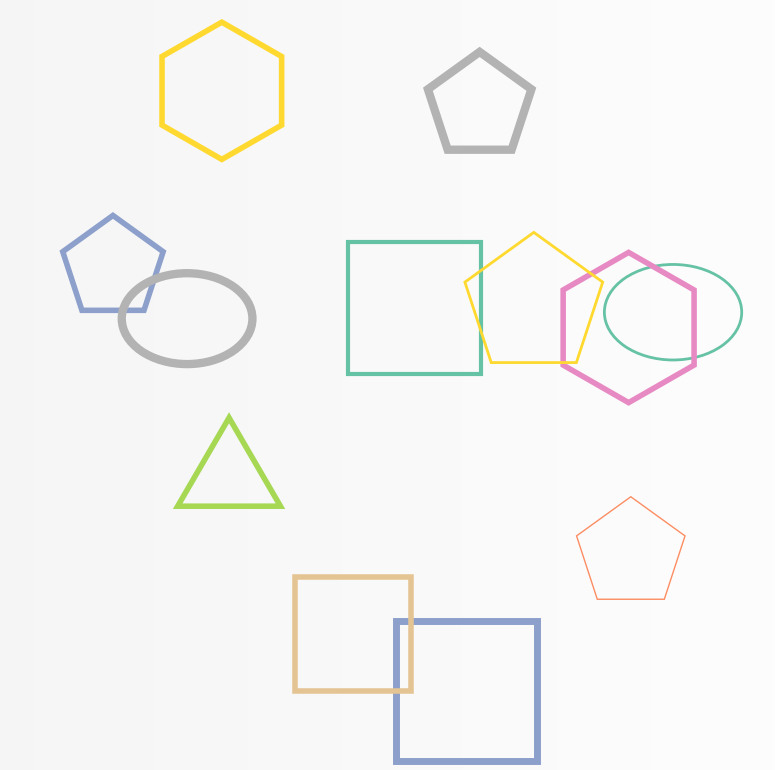[{"shape": "square", "thickness": 1.5, "radius": 0.43, "center": [0.535, 0.599]}, {"shape": "oval", "thickness": 1, "radius": 0.44, "center": [0.868, 0.595]}, {"shape": "pentagon", "thickness": 0.5, "radius": 0.37, "center": [0.814, 0.281]}, {"shape": "pentagon", "thickness": 2, "radius": 0.34, "center": [0.146, 0.652]}, {"shape": "square", "thickness": 2.5, "radius": 0.45, "center": [0.602, 0.102]}, {"shape": "hexagon", "thickness": 2, "radius": 0.49, "center": [0.811, 0.575]}, {"shape": "triangle", "thickness": 2, "radius": 0.38, "center": [0.296, 0.381]}, {"shape": "hexagon", "thickness": 2, "radius": 0.45, "center": [0.286, 0.882]}, {"shape": "pentagon", "thickness": 1, "radius": 0.47, "center": [0.689, 0.605]}, {"shape": "square", "thickness": 2, "radius": 0.37, "center": [0.456, 0.177]}, {"shape": "pentagon", "thickness": 3, "radius": 0.35, "center": [0.619, 0.862]}, {"shape": "oval", "thickness": 3, "radius": 0.42, "center": [0.241, 0.586]}]